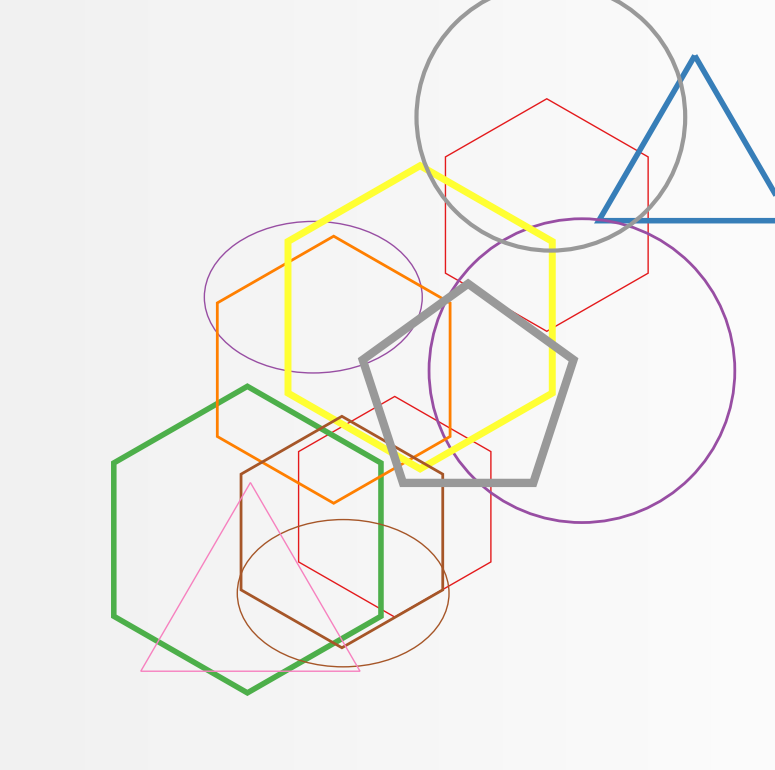[{"shape": "hexagon", "thickness": 0.5, "radius": 0.72, "center": [0.509, 0.342]}, {"shape": "hexagon", "thickness": 0.5, "radius": 0.75, "center": [0.706, 0.721]}, {"shape": "triangle", "thickness": 2, "radius": 0.71, "center": [0.896, 0.785]}, {"shape": "hexagon", "thickness": 2, "radius": 1.0, "center": [0.319, 0.299]}, {"shape": "oval", "thickness": 0.5, "radius": 0.7, "center": [0.404, 0.614]}, {"shape": "circle", "thickness": 1, "radius": 0.99, "center": [0.751, 0.519]}, {"shape": "hexagon", "thickness": 1, "radius": 0.87, "center": [0.431, 0.52]}, {"shape": "hexagon", "thickness": 2.5, "radius": 0.98, "center": [0.542, 0.588]}, {"shape": "hexagon", "thickness": 1, "radius": 0.75, "center": [0.441, 0.309]}, {"shape": "oval", "thickness": 0.5, "radius": 0.68, "center": [0.443, 0.23]}, {"shape": "triangle", "thickness": 0.5, "radius": 0.82, "center": [0.323, 0.21]}, {"shape": "pentagon", "thickness": 3, "radius": 0.72, "center": [0.604, 0.489]}, {"shape": "circle", "thickness": 1.5, "radius": 0.87, "center": [0.711, 0.848]}]